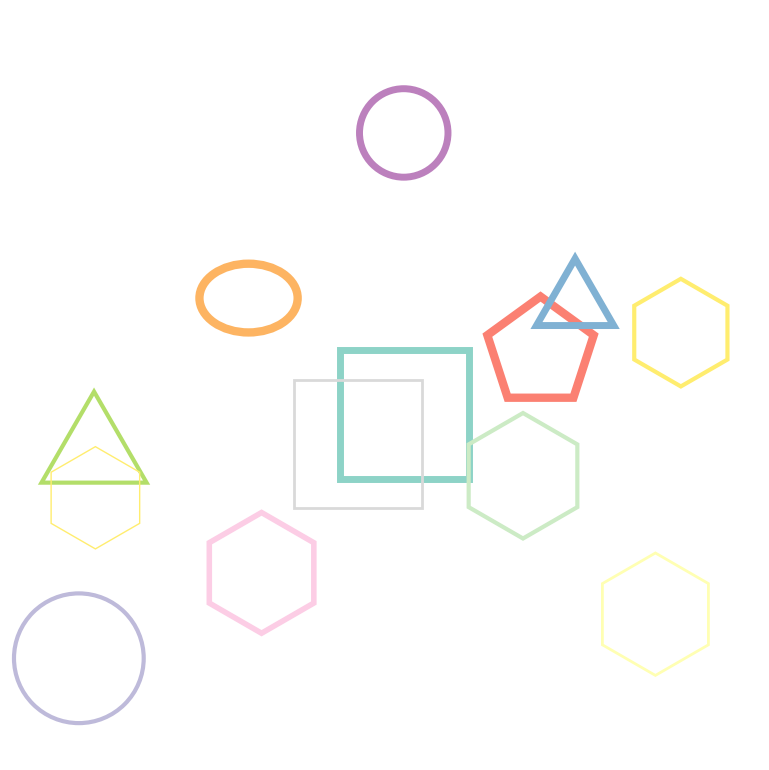[{"shape": "square", "thickness": 2.5, "radius": 0.42, "center": [0.525, 0.462]}, {"shape": "hexagon", "thickness": 1, "radius": 0.4, "center": [0.851, 0.202]}, {"shape": "circle", "thickness": 1.5, "radius": 0.42, "center": [0.102, 0.145]}, {"shape": "pentagon", "thickness": 3, "radius": 0.36, "center": [0.702, 0.542]}, {"shape": "triangle", "thickness": 2.5, "radius": 0.29, "center": [0.747, 0.606]}, {"shape": "oval", "thickness": 3, "radius": 0.32, "center": [0.323, 0.613]}, {"shape": "triangle", "thickness": 1.5, "radius": 0.39, "center": [0.122, 0.413]}, {"shape": "hexagon", "thickness": 2, "radius": 0.39, "center": [0.34, 0.256]}, {"shape": "square", "thickness": 1, "radius": 0.42, "center": [0.464, 0.423]}, {"shape": "circle", "thickness": 2.5, "radius": 0.29, "center": [0.524, 0.827]}, {"shape": "hexagon", "thickness": 1.5, "radius": 0.41, "center": [0.679, 0.382]}, {"shape": "hexagon", "thickness": 1.5, "radius": 0.35, "center": [0.884, 0.568]}, {"shape": "hexagon", "thickness": 0.5, "radius": 0.33, "center": [0.124, 0.354]}]